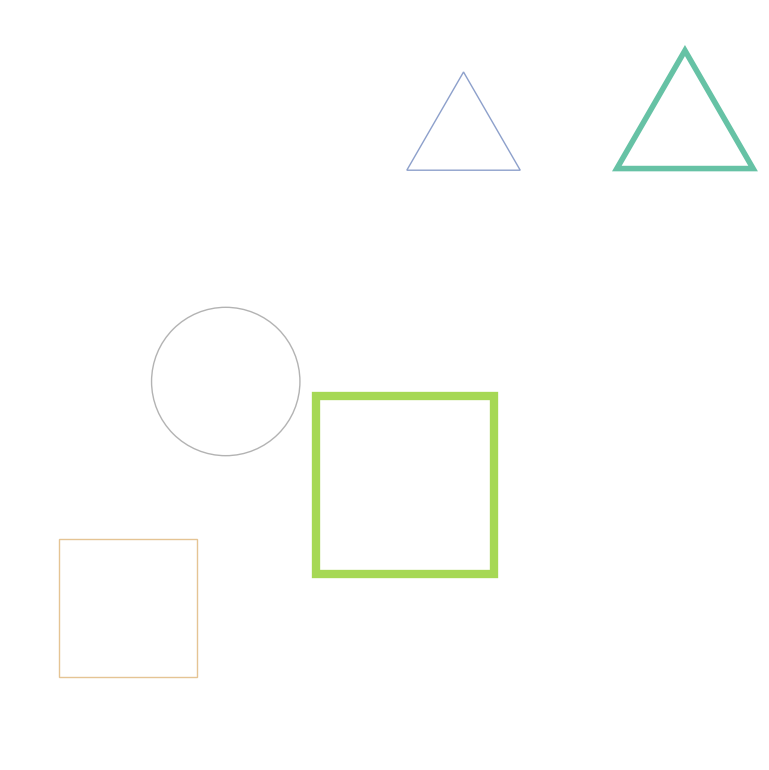[{"shape": "triangle", "thickness": 2, "radius": 0.51, "center": [0.89, 0.832]}, {"shape": "triangle", "thickness": 0.5, "radius": 0.43, "center": [0.602, 0.821]}, {"shape": "square", "thickness": 3, "radius": 0.58, "center": [0.526, 0.37]}, {"shape": "square", "thickness": 0.5, "radius": 0.45, "center": [0.166, 0.21]}, {"shape": "circle", "thickness": 0.5, "radius": 0.48, "center": [0.293, 0.505]}]